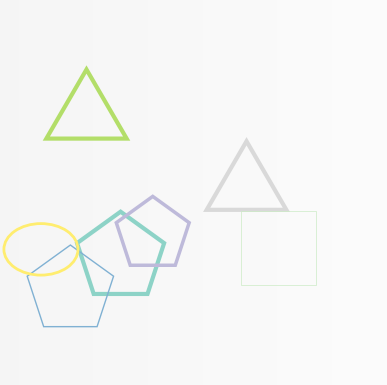[{"shape": "pentagon", "thickness": 3, "radius": 0.59, "center": [0.311, 0.332]}, {"shape": "pentagon", "thickness": 2.5, "radius": 0.49, "center": [0.394, 0.391]}, {"shape": "pentagon", "thickness": 1, "radius": 0.59, "center": [0.182, 0.246]}, {"shape": "triangle", "thickness": 3, "radius": 0.6, "center": [0.223, 0.7]}, {"shape": "triangle", "thickness": 3, "radius": 0.59, "center": [0.636, 0.514]}, {"shape": "square", "thickness": 0.5, "radius": 0.48, "center": [0.718, 0.356]}, {"shape": "oval", "thickness": 2, "radius": 0.48, "center": [0.106, 0.352]}]